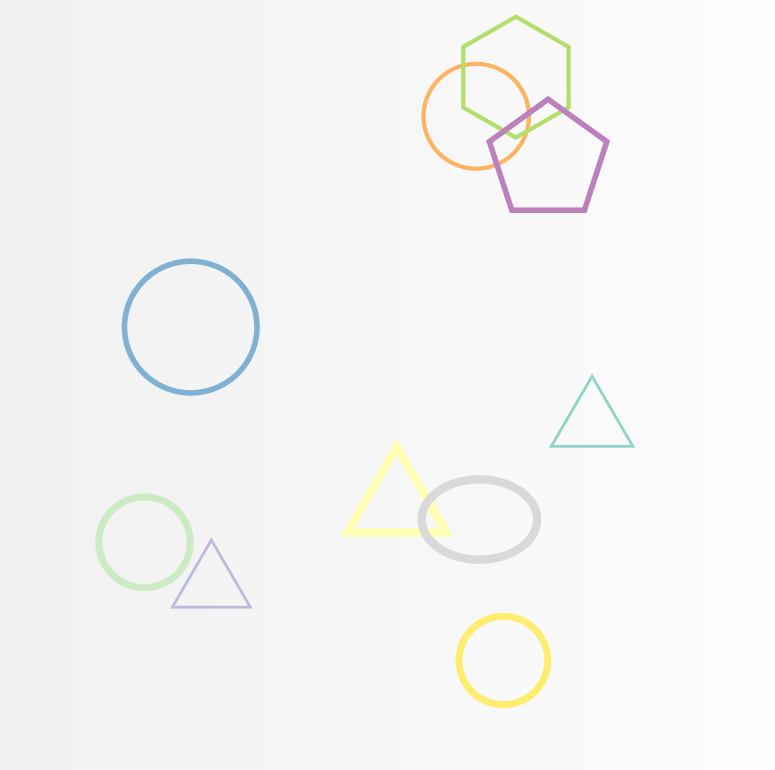[{"shape": "triangle", "thickness": 1, "radius": 0.3, "center": [0.764, 0.451]}, {"shape": "triangle", "thickness": 3, "radius": 0.37, "center": [0.512, 0.345]}, {"shape": "triangle", "thickness": 1, "radius": 0.29, "center": [0.273, 0.241]}, {"shape": "circle", "thickness": 2, "radius": 0.43, "center": [0.246, 0.575]}, {"shape": "circle", "thickness": 1.5, "radius": 0.34, "center": [0.615, 0.849]}, {"shape": "hexagon", "thickness": 1.5, "radius": 0.39, "center": [0.666, 0.9]}, {"shape": "oval", "thickness": 3, "radius": 0.37, "center": [0.619, 0.325]}, {"shape": "pentagon", "thickness": 2, "radius": 0.4, "center": [0.707, 0.791]}, {"shape": "circle", "thickness": 2.5, "radius": 0.29, "center": [0.187, 0.296]}, {"shape": "circle", "thickness": 2.5, "radius": 0.29, "center": [0.65, 0.142]}]